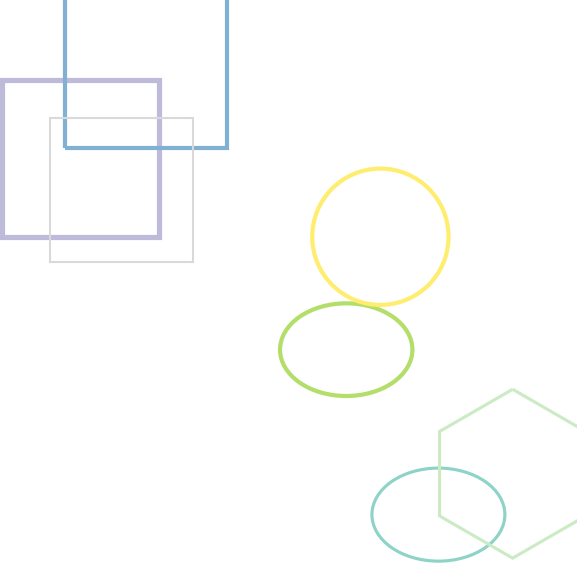[{"shape": "oval", "thickness": 1.5, "radius": 0.58, "center": [0.759, 0.108]}, {"shape": "square", "thickness": 2.5, "radius": 0.68, "center": [0.14, 0.724]}, {"shape": "square", "thickness": 2, "radius": 0.7, "center": [0.253, 0.883]}, {"shape": "oval", "thickness": 2, "radius": 0.57, "center": [0.6, 0.394]}, {"shape": "square", "thickness": 1, "radius": 0.62, "center": [0.21, 0.67]}, {"shape": "hexagon", "thickness": 1.5, "radius": 0.73, "center": [0.888, 0.179]}, {"shape": "circle", "thickness": 2, "radius": 0.59, "center": [0.659, 0.589]}]